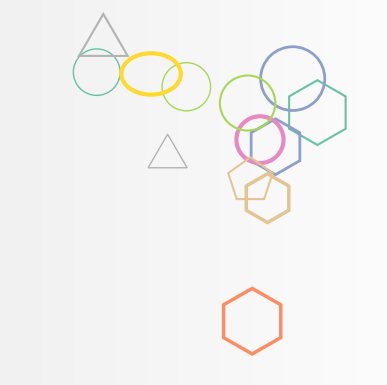[{"shape": "hexagon", "thickness": 1.5, "radius": 0.42, "center": [0.819, 0.708]}, {"shape": "circle", "thickness": 1, "radius": 0.3, "center": [0.25, 0.813]}, {"shape": "hexagon", "thickness": 2.5, "radius": 0.43, "center": [0.651, 0.166]}, {"shape": "circle", "thickness": 2, "radius": 0.41, "center": [0.755, 0.796]}, {"shape": "hexagon", "thickness": 2, "radius": 0.36, "center": [0.711, 0.619]}, {"shape": "circle", "thickness": 3, "radius": 0.3, "center": [0.671, 0.637]}, {"shape": "circle", "thickness": 1, "radius": 0.31, "center": [0.481, 0.775]}, {"shape": "circle", "thickness": 1.5, "radius": 0.36, "center": [0.639, 0.732]}, {"shape": "oval", "thickness": 3, "radius": 0.38, "center": [0.39, 0.808]}, {"shape": "hexagon", "thickness": 2.5, "radius": 0.32, "center": [0.69, 0.485]}, {"shape": "pentagon", "thickness": 1.5, "radius": 0.3, "center": [0.646, 0.532]}, {"shape": "triangle", "thickness": 1, "radius": 0.29, "center": [0.433, 0.593]}, {"shape": "triangle", "thickness": 1.5, "radius": 0.36, "center": [0.267, 0.891]}]